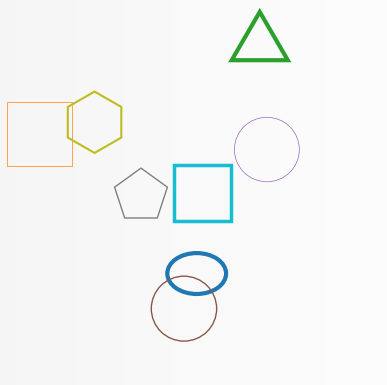[{"shape": "oval", "thickness": 3, "radius": 0.38, "center": [0.508, 0.29]}, {"shape": "square", "thickness": 0.5, "radius": 0.42, "center": [0.101, 0.651]}, {"shape": "triangle", "thickness": 3, "radius": 0.42, "center": [0.67, 0.885]}, {"shape": "circle", "thickness": 0.5, "radius": 0.42, "center": [0.689, 0.612]}, {"shape": "circle", "thickness": 1, "radius": 0.42, "center": [0.475, 0.198]}, {"shape": "pentagon", "thickness": 1, "radius": 0.36, "center": [0.364, 0.492]}, {"shape": "hexagon", "thickness": 1.5, "radius": 0.4, "center": [0.244, 0.682]}, {"shape": "square", "thickness": 2.5, "radius": 0.37, "center": [0.523, 0.499]}]